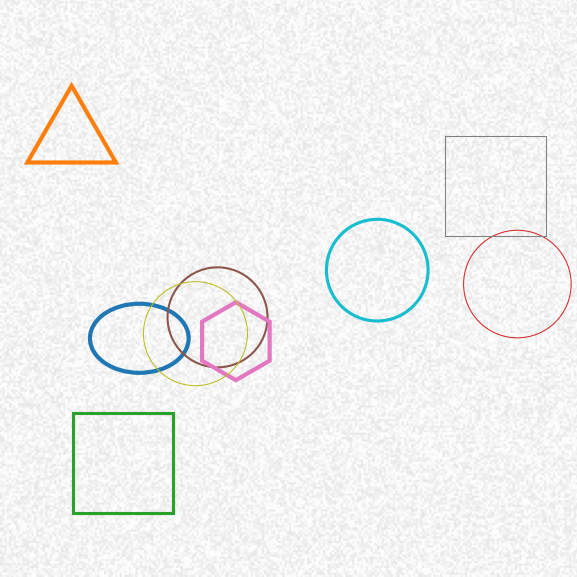[{"shape": "oval", "thickness": 2, "radius": 0.43, "center": [0.241, 0.413]}, {"shape": "triangle", "thickness": 2, "radius": 0.44, "center": [0.124, 0.762]}, {"shape": "square", "thickness": 1.5, "radius": 0.43, "center": [0.214, 0.197]}, {"shape": "circle", "thickness": 0.5, "radius": 0.47, "center": [0.896, 0.507]}, {"shape": "circle", "thickness": 1, "radius": 0.43, "center": [0.377, 0.45]}, {"shape": "hexagon", "thickness": 2, "radius": 0.34, "center": [0.408, 0.408]}, {"shape": "square", "thickness": 0.5, "radius": 0.43, "center": [0.858, 0.677]}, {"shape": "circle", "thickness": 0.5, "radius": 0.45, "center": [0.338, 0.421]}, {"shape": "circle", "thickness": 1.5, "radius": 0.44, "center": [0.653, 0.531]}]